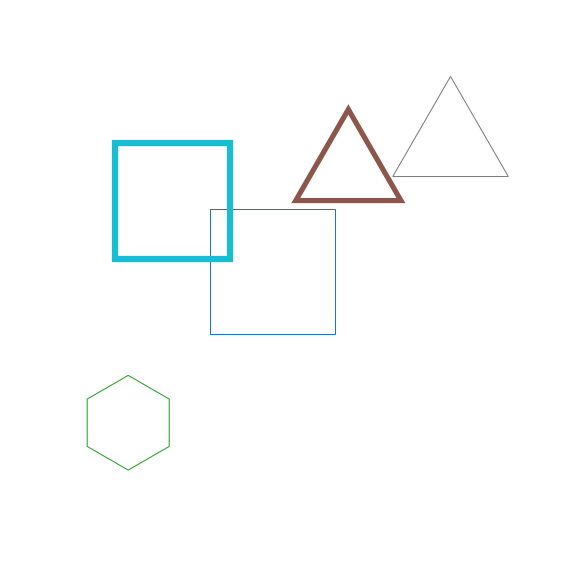[{"shape": "square", "thickness": 0.5, "radius": 0.54, "center": [0.471, 0.528]}, {"shape": "hexagon", "thickness": 0.5, "radius": 0.41, "center": [0.222, 0.267]}, {"shape": "triangle", "thickness": 2.5, "radius": 0.53, "center": [0.603, 0.704]}, {"shape": "triangle", "thickness": 0.5, "radius": 0.58, "center": [0.78, 0.751]}, {"shape": "square", "thickness": 3, "radius": 0.5, "center": [0.299, 0.651]}]